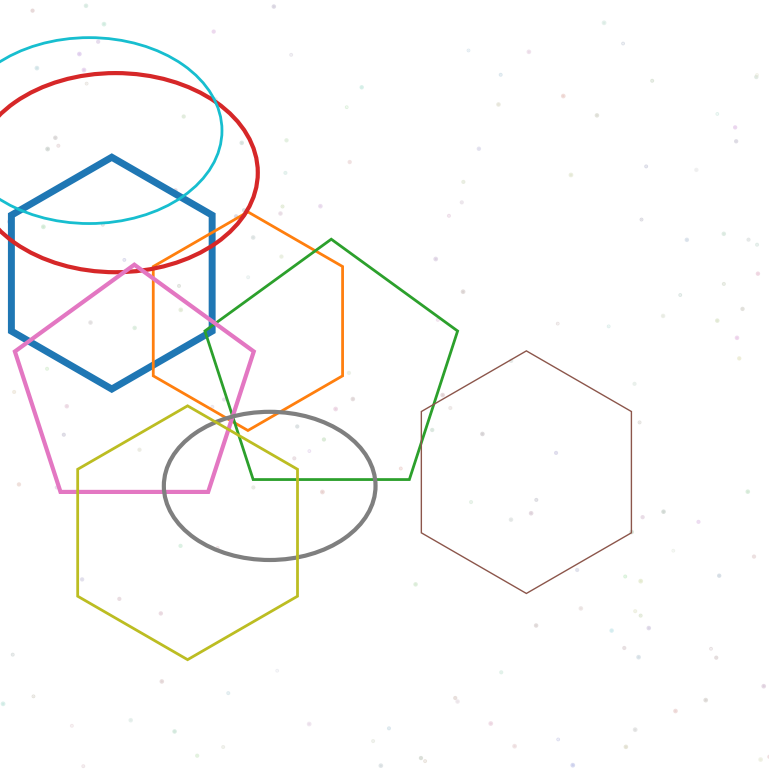[{"shape": "hexagon", "thickness": 2.5, "radius": 0.75, "center": [0.145, 0.645]}, {"shape": "hexagon", "thickness": 1, "radius": 0.71, "center": [0.322, 0.583]}, {"shape": "pentagon", "thickness": 1, "radius": 0.86, "center": [0.43, 0.517]}, {"shape": "oval", "thickness": 1.5, "radius": 0.92, "center": [0.15, 0.776]}, {"shape": "hexagon", "thickness": 0.5, "radius": 0.79, "center": [0.684, 0.387]}, {"shape": "pentagon", "thickness": 1.5, "radius": 0.82, "center": [0.174, 0.493]}, {"shape": "oval", "thickness": 1.5, "radius": 0.69, "center": [0.35, 0.369]}, {"shape": "hexagon", "thickness": 1, "radius": 0.82, "center": [0.244, 0.308]}, {"shape": "oval", "thickness": 1, "radius": 0.86, "center": [0.116, 0.83]}]